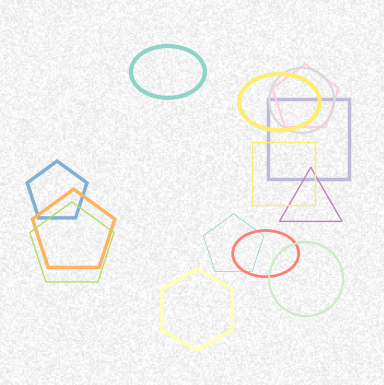[{"shape": "oval", "thickness": 3, "radius": 0.48, "center": [0.436, 0.813]}, {"shape": "pentagon", "thickness": 0.5, "radius": 0.41, "center": [0.607, 0.362]}, {"shape": "hexagon", "thickness": 2.5, "radius": 0.53, "center": [0.512, 0.196]}, {"shape": "square", "thickness": 2.5, "radius": 0.52, "center": [0.802, 0.638]}, {"shape": "oval", "thickness": 2, "radius": 0.43, "center": [0.69, 0.341]}, {"shape": "pentagon", "thickness": 2.5, "radius": 0.41, "center": [0.148, 0.5]}, {"shape": "pentagon", "thickness": 2.5, "radius": 0.56, "center": [0.191, 0.396]}, {"shape": "pentagon", "thickness": 1, "radius": 0.57, "center": [0.187, 0.361]}, {"shape": "pentagon", "thickness": 1.5, "radius": 0.45, "center": [0.793, 0.743]}, {"shape": "circle", "thickness": 1.5, "radius": 0.42, "center": [0.784, 0.739]}, {"shape": "triangle", "thickness": 1, "radius": 0.47, "center": [0.807, 0.472]}, {"shape": "circle", "thickness": 1.5, "radius": 0.48, "center": [0.795, 0.275]}, {"shape": "oval", "thickness": 3, "radius": 0.52, "center": [0.726, 0.735]}, {"shape": "square", "thickness": 1, "radius": 0.41, "center": [0.736, 0.549]}]